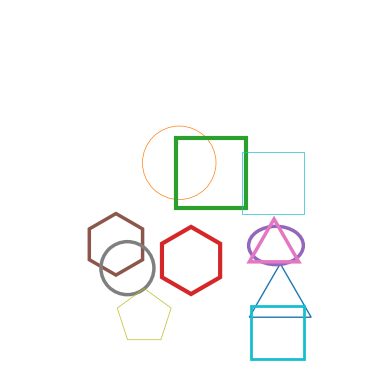[{"shape": "triangle", "thickness": 1, "radius": 0.46, "center": [0.728, 0.222]}, {"shape": "circle", "thickness": 0.5, "radius": 0.48, "center": [0.466, 0.577]}, {"shape": "square", "thickness": 3, "radius": 0.46, "center": [0.548, 0.551]}, {"shape": "hexagon", "thickness": 3, "radius": 0.44, "center": [0.496, 0.324]}, {"shape": "oval", "thickness": 2.5, "radius": 0.36, "center": [0.717, 0.362]}, {"shape": "hexagon", "thickness": 2.5, "radius": 0.4, "center": [0.301, 0.365]}, {"shape": "triangle", "thickness": 2.5, "radius": 0.37, "center": [0.712, 0.357]}, {"shape": "circle", "thickness": 2.5, "radius": 0.34, "center": [0.331, 0.303]}, {"shape": "pentagon", "thickness": 0.5, "radius": 0.37, "center": [0.375, 0.177]}, {"shape": "square", "thickness": 0.5, "radius": 0.4, "center": [0.71, 0.524]}, {"shape": "square", "thickness": 2, "radius": 0.34, "center": [0.721, 0.136]}]